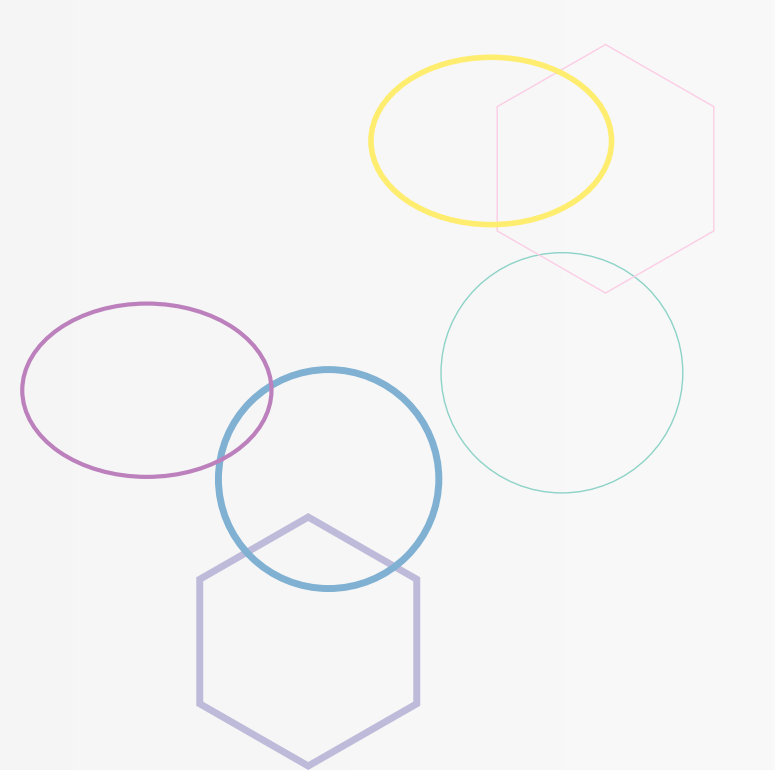[{"shape": "circle", "thickness": 0.5, "radius": 0.78, "center": [0.725, 0.516]}, {"shape": "hexagon", "thickness": 2.5, "radius": 0.81, "center": [0.398, 0.167]}, {"shape": "circle", "thickness": 2.5, "radius": 0.71, "center": [0.424, 0.378]}, {"shape": "hexagon", "thickness": 0.5, "radius": 0.81, "center": [0.781, 0.781]}, {"shape": "oval", "thickness": 1.5, "radius": 0.8, "center": [0.189, 0.493]}, {"shape": "oval", "thickness": 2, "radius": 0.78, "center": [0.634, 0.817]}]